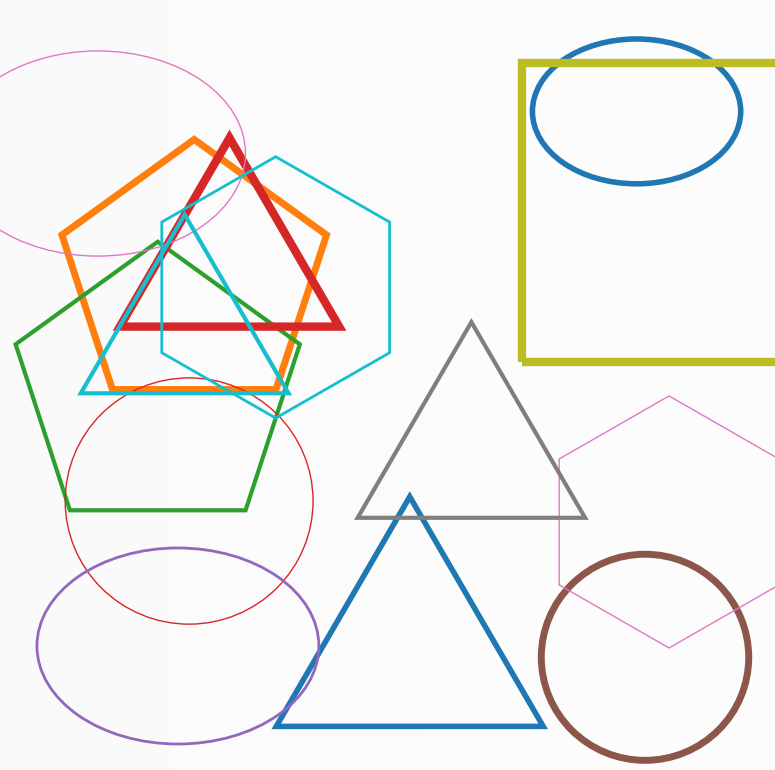[{"shape": "triangle", "thickness": 2, "radius": 0.99, "center": [0.529, 0.156]}, {"shape": "oval", "thickness": 2, "radius": 0.67, "center": [0.821, 0.855]}, {"shape": "pentagon", "thickness": 2.5, "radius": 0.9, "center": [0.251, 0.639]}, {"shape": "pentagon", "thickness": 1.5, "radius": 0.96, "center": [0.204, 0.493]}, {"shape": "circle", "thickness": 0.5, "radius": 0.8, "center": [0.244, 0.349]}, {"shape": "triangle", "thickness": 3, "radius": 0.82, "center": [0.296, 0.658]}, {"shape": "oval", "thickness": 1, "radius": 0.91, "center": [0.23, 0.161]}, {"shape": "circle", "thickness": 2.5, "radius": 0.67, "center": [0.832, 0.146]}, {"shape": "hexagon", "thickness": 0.5, "radius": 0.82, "center": [0.863, 0.322]}, {"shape": "oval", "thickness": 0.5, "radius": 0.95, "center": [0.126, 0.801]}, {"shape": "triangle", "thickness": 1.5, "radius": 0.85, "center": [0.608, 0.412]}, {"shape": "square", "thickness": 3, "radius": 0.97, "center": [0.867, 0.724]}, {"shape": "hexagon", "thickness": 1, "radius": 0.85, "center": [0.356, 0.627]}, {"shape": "triangle", "thickness": 1.5, "radius": 0.77, "center": [0.238, 0.567]}]